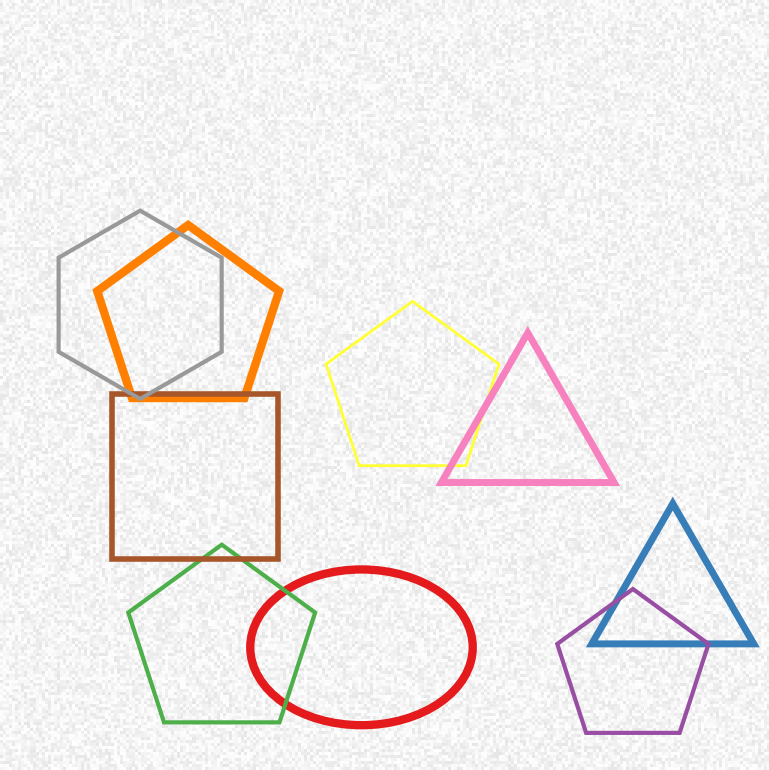[{"shape": "oval", "thickness": 3, "radius": 0.72, "center": [0.469, 0.159]}, {"shape": "triangle", "thickness": 2.5, "radius": 0.61, "center": [0.874, 0.225]}, {"shape": "pentagon", "thickness": 1.5, "radius": 0.64, "center": [0.288, 0.165]}, {"shape": "pentagon", "thickness": 1.5, "radius": 0.52, "center": [0.822, 0.132]}, {"shape": "pentagon", "thickness": 3, "radius": 0.62, "center": [0.244, 0.584]}, {"shape": "pentagon", "thickness": 1, "radius": 0.59, "center": [0.536, 0.491]}, {"shape": "square", "thickness": 2, "radius": 0.54, "center": [0.253, 0.381]}, {"shape": "triangle", "thickness": 2.5, "radius": 0.65, "center": [0.685, 0.438]}, {"shape": "hexagon", "thickness": 1.5, "radius": 0.61, "center": [0.182, 0.604]}]